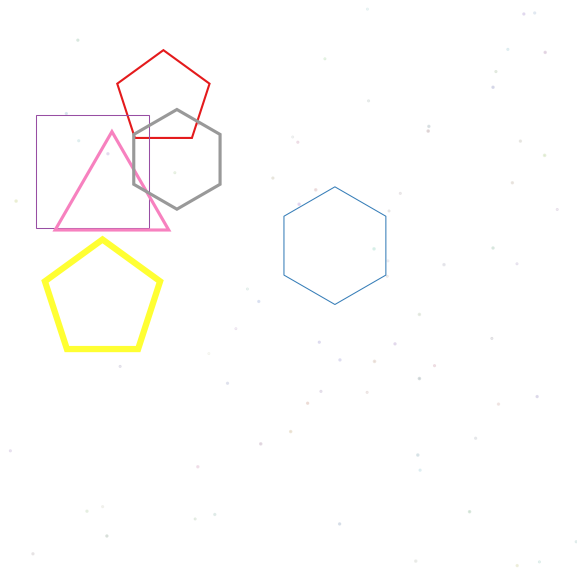[{"shape": "pentagon", "thickness": 1, "radius": 0.42, "center": [0.283, 0.828]}, {"shape": "hexagon", "thickness": 0.5, "radius": 0.51, "center": [0.58, 0.574]}, {"shape": "square", "thickness": 0.5, "radius": 0.49, "center": [0.161, 0.702]}, {"shape": "pentagon", "thickness": 3, "radius": 0.52, "center": [0.177, 0.48]}, {"shape": "triangle", "thickness": 1.5, "radius": 0.57, "center": [0.194, 0.658]}, {"shape": "hexagon", "thickness": 1.5, "radius": 0.43, "center": [0.306, 0.723]}]